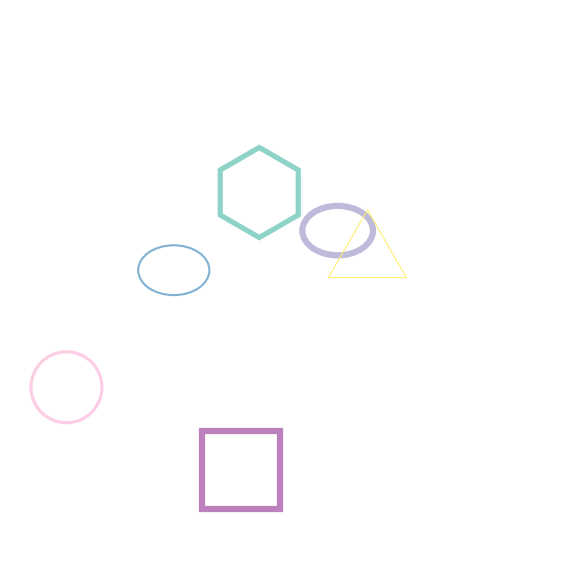[{"shape": "hexagon", "thickness": 2.5, "radius": 0.39, "center": [0.449, 0.666]}, {"shape": "oval", "thickness": 3, "radius": 0.31, "center": [0.585, 0.6]}, {"shape": "oval", "thickness": 1, "radius": 0.31, "center": [0.301, 0.531]}, {"shape": "circle", "thickness": 1.5, "radius": 0.31, "center": [0.115, 0.329]}, {"shape": "square", "thickness": 3, "radius": 0.33, "center": [0.417, 0.185]}, {"shape": "triangle", "thickness": 0.5, "radius": 0.39, "center": [0.636, 0.557]}]